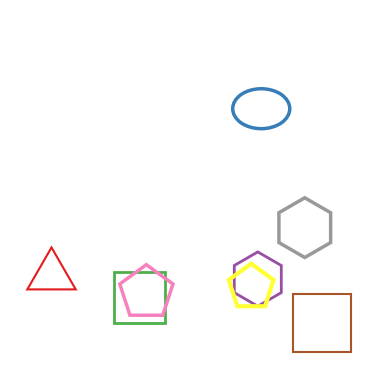[{"shape": "triangle", "thickness": 1.5, "radius": 0.36, "center": [0.134, 0.285]}, {"shape": "oval", "thickness": 2.5, "radius": 0.37, "center": [0.679, 0.718]}, {"shape": "square", "thickness": 2, "radius": 0.33, "center": [0.362, 0.228]}, {"shape": "hexagon", "thickness": 2, "radius": 0.35, "center": [0.67, 0.275]}, {"shape": "pentagon", "thickness": 3, "radius": 0.31, "center": [0.652, 0.254]}, {"shape": "square", "thickness": 1.5, "radius": 0.38, "center": [0.837, 0.161]}, {"shape": "pentagon", "thickness": 2.5, "radius": 0.36, "center": [0.38, 0.24]}, {"shape": "hexagon", "thickness": 2.5, "radius": 0.39, "center": [0.792, 0.409]}]